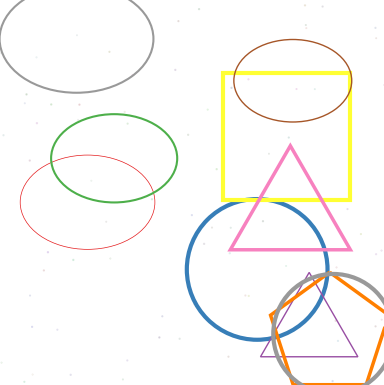[{"shape": "oval", "thickness": 0.5, "radius": 0.87, "center": [0.227, 0.475]}, {"shape": "circle", "thickness": 3, "radius": 0.91, "center": [0.668, 0.3]}, {"shape": "oval", "thickness": 1.5, "radius": 0.82, "center": [0.297, 0.589]}, {"shape": "triangle", "thickness": 1, "radius": 0.73, "center": [0.803, 0.146]}, {"shape": "pentagon", "thickness": 2.5, "radius": 0.81, "center": [0.856, 0.131]}, {"shape": "square", "thickness": 3, "radius": 0.83, "center": [0.744, 0.645]}, {"shape": "oval", "thickness": 1, "radius": 0.77, "center": [0.76, 0.79]}, {"shape": "triangle", "thickness": 2.5, "radius": 0.9, "center": [0.754, 0.441]}, {"shape": "circle", "thickness": 3, "radius": 0.78, "center": [0.866, 0.132]}, {"shape": "oval", "thickness": 1.5, "radius": 1.0, "center": [0.199, 0.899]}]